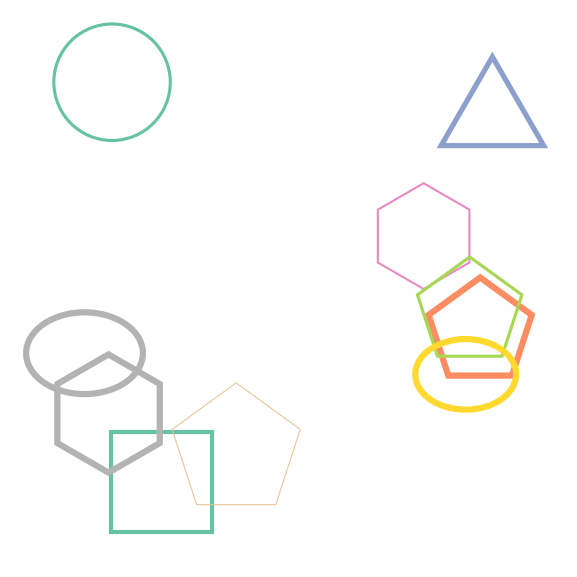[{"shape": "circle", "thickness": 1.5, "radius": 0.5, "center": [0.194, 0.857]}, {"shape": "square", "thickness": 2, "radius": 0.43, "center": [0.28, 0.165]}, {"shape": "pentagon", "thickness": 3, "radius": 0.47, "center": [0.831, 0.425]}, {"shape": "triangle", "thickness": 2.5, "radius": 0.51, "center": [0.853, 0.798]}, {"shape": "hexagon", "thickness": 1, "radius": 0.46, "center": [0.734, 0.59]}, {"shape": "pentagon", "thickness": 1.5, "radius": 0.48, "center": [0.813, 0.459]}, {"shape": "oval", "thickness": 3, "radius": 0.44, "center": [0.806, 0.351]}, {"shape": "pentagon", "thickness": 0.5, "radius": 0.58, "center": [0.409, 0.22]}, {"shape": "oval", "thickness": 3, "radius": 0.51, "center": [0.146, 0.388]}, {"shape": "hexagon", "thickness": 3, "radius": 0.51, "center": [0.188, 0.283]}]